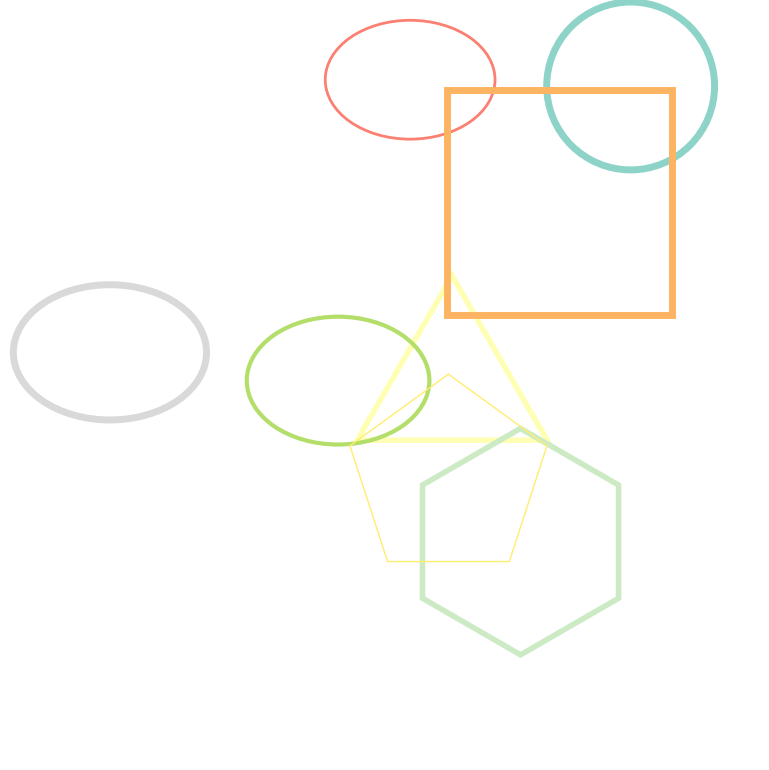[{"shape": "circle", "thickness": 2.5, "radius": 0.55, "center": [0.819, 0.888]}, {"shape": "triangle", "thickness": 2, "radius": 0.71, "center": [0.587, 0.5]}, {"shape": "oval", "thickness": 1, "radius": 0.55, "center": [0.533, 0.896]}, {"shape": "square", "thickness": 2.5, "radius": 0.73, "center": [0.726, 0.737]}, {"shape": "oval", "thickness": 1.5, "radius": 0.59, "center": [0.439, 0.506]}, {"shape": "oval", "thickness": 2.5, "radius": 0.63, "center": [0.143, 0.542]}, {"shape": "hexagon", "thickness": 2, "radius": 0.74, "center": [0.676, 0.297]}, {"shape": "pentagon", "thickness": 0.5, "radius": 0.67, "center": [0.582, 0.38]}]